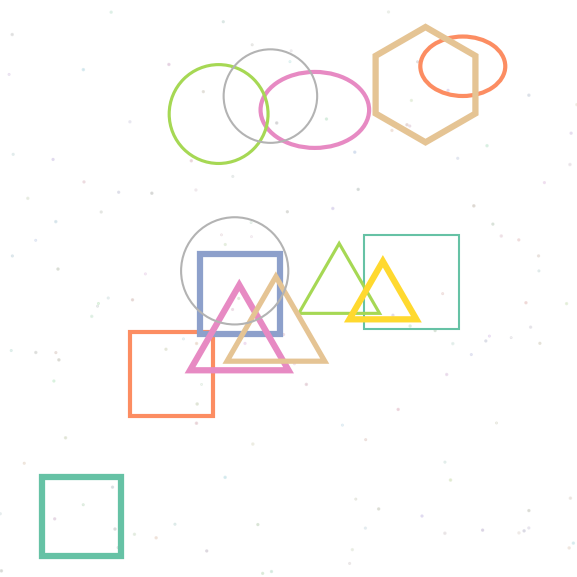[{"shape": "square", "thickness": 3, "radius": 0.34, "center": [0.141, 0.105]}, {"shape": "square", "thickness": 1, "radius": 0.41, "center": [0.713, 0.511]}, {"shape": "square", "thickness": 2, "radius": 0.36, "center": [0.298, 0.352]}, {"shape": "oval", "thickness": 2, "radius": 0.37, "center": [0.801, 0.884]}, {"shape": "square", "thickness": 3, "radius": 0.35, "center": [0.416, 0.49]}, {"shape": "triangle", "thickness": 3, "radius": 0.49, "center": [0.414, 0.407]}, {"shape": "oval", "thickness": 2, "radius": 0.47, "center": [0.545, 0.809]}, {"shape": "circle", "thickness": 1.5, "radius": 0.43, "center": [0.379, 0.802]}, {"shape": "triangle", "thickness": 1.5, "radius": 0.4, "center": [0.587, 0.497]}, {"shape": "triangle", "thickness": 3, "radius": 0.34, "center": [0.663, 0.48]}, {"shape": "hexagon", "thickness": 3, "radius": 0.5, "center": [0.737, 0.853]}, {"shape": "triangle", "thickness": 2.5, "radius": 0.49, "center": [0.478, 0.423]}, {"shape": "circle", "thickness": 1, "radius": 0.46, "center": [0.406, 0.53]}, {"shape": "circle", "thickness": 1, "radius": 0.4, "center": [0.468, 0.833]}]